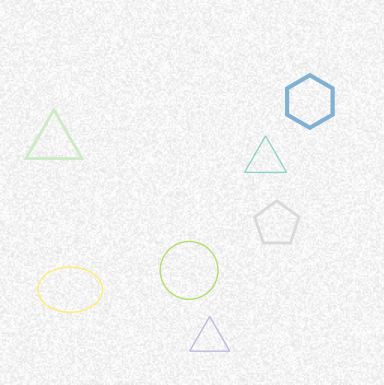[{"shape": "triangle", "thickness": 1, "radius": 0.32, "center": [0.69, 0.584]}, {"shape": "triangle", "thickness": 1, "radius": 0.3, "center": [0.545, 0.118]}, {"shape": "hexagon", "thickness": 3, "radius": 0.34, "center": [0.805, 0.736]}, {"shape": "circle", "thickness": 1, "radius": 0.38, "center": [0.491, 0.298]}, {"shape": "pentagon", "thickness": 2, "radius": 0.3, "center": [0.719, 0.418]}, {"shape": "triangle", "thickness": 2, "radius": 0.42, "center": [0.14, 0.63]}, {"shape": "oval", "thickness": 1, "radius": 0.42, "center": [0.182, 0.248]}]